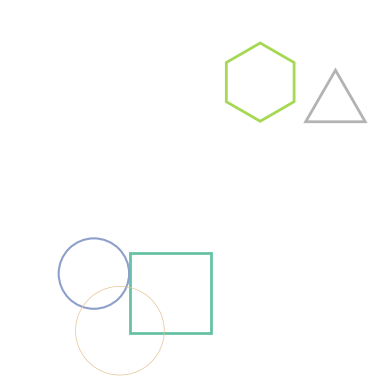[{"shape": "square", "thickness": 2, "radius": 0.52, "center": [0.443, 0.239]}, {"shape": "circle", "thickness": 1.5, "radius": 0.46, "center": [0.244, 0.289]}, {"shape": "hexagon", "thickness": 2, "radius": 0.51, "center": [0.676, 0.787]}, {"shape": "circle", "thickness": 0.5, "radius": 0.58, "center": [0.311, 0.141]}, {"shape": "triangle", "thickness": 2, "radius": 0.45, "center": [0.871, 0.728]}]